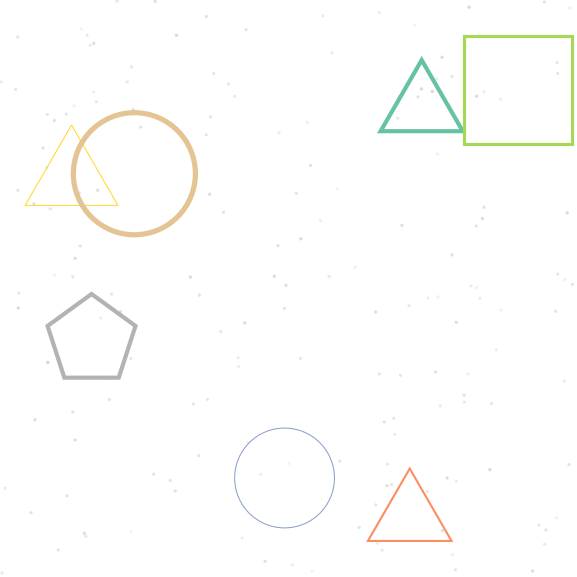[{"shape": "triangle", "thickness": 2, "radius": 0.41, "center": [0.73, 0.813]}, {"shape": "triangle", "thickness": 1, "radius": 0.42, "center": [0.71, 0.104]}, {"shape": "circle", "thickness": 0.5, "radius": 0.43, "center": [0.493, 0.171]}, {"shape": "square", "thickness": 1.5, "radius": 0.47, "center": [0.897, 0.843]}, {"shape": "triangle", "thickness": 0.5, "radius": 0.46, "center": [0.124, 0.69]}, {"shape": "circle", "thickness": 2.5, "radius": 0.53, "center": [0.233, 0.698]}, {"shape": "pentagon", "thickness": 2, "radius": 0.4, "center": [0.159, 0.41]}]